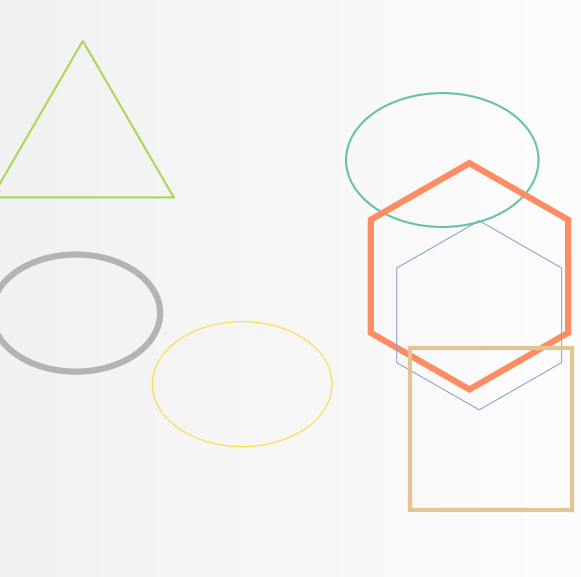[{"shape": "oval", "thickness": 1, "radius": 0.83, "center": [0.761, 0.722]}, {"shape": "hexagon", "thickness": 3, "radius": 0.98, "center": [0.808, 0.521]}, {"shape": "hexagon", "thickness": 0.5, "radius": 0.82, "center": [0.824, 0.453]}, {"shape": "triangle", "thickness": 1, "radius": 0.9, "center": [0.142, 0.748]}, {"shape": "oval", "thickness": 0.5, "radius": 0.77, "center": [0.417, 0.334]}, {"shape": "square", "thickness": 2, "radius": 0.7, "center": [0.845, 0.256]}, {"shape": "oval", "thickness": 3, "radius": 0.72, "center": [0.131, 0.457]}]